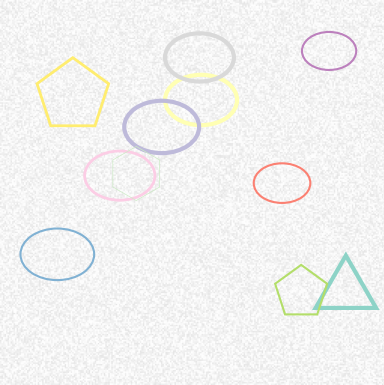[{"shape": "triangle", "thickness": 3, "radius": 0.45, "center": [0.898, 0.246]}, {"shape": "oval", "thickness": 3, "radius": 0.47, "center": [0.522, 0.74]}, {"shape": "oval", "thickness": 3, "radius": 0.49, "center": [0.42, 0.67]}, {"shape": "oval", "thickness": 1.5, "radius": 0.37, "center": [0.733, 0.524]}, {"shape": "oval", "thickness": 1.5, "radius": 0.48, "center": [0.149, 0.339]}, {"shape": "pentagon", "thickness": 1.5, "radius": 0.36, "center": [0.782, 0.241]}, {"shape": "oval", "thickness": 2, "radius": 0.46, "center": [0.311, 0.544]}, {"shape": "oval", "thickness": 3, "radius": 0.45, "center": [0.518, 0.851]}, {"shape": "oval", "thickness": 1.5, "radius": 0.35, "center": [0.855, 0.868]}, {"shape": "hexagon", "thickness": 0.5, "radius": 0.35, "center": [0.354, 0.549]}, {"shape": "pentagon", "thickness": 2, "radius": 0.49, "center": [0.189, 0.752]}]